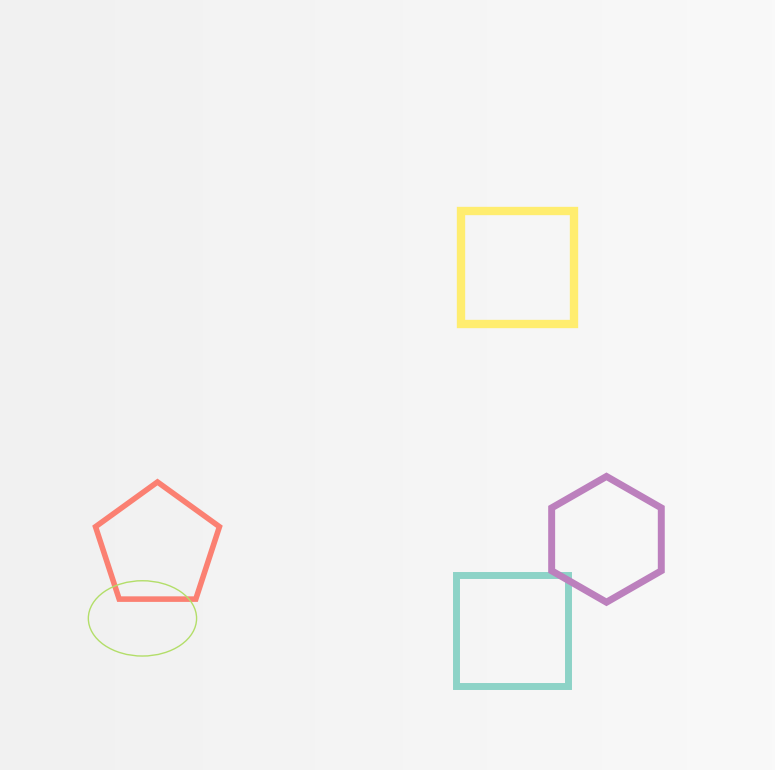[{"shape": "square", "thickness": 2.5, "radius": 0.36, "center": [0.661, 0.181]}, {"shape": "pentagon", "thickness": 2, "radius": 0.42, "center": [0.203, 0.29]}, {"shape": "oval", "thickness": 0.5, "radius": 0.35, "center": [0.184, 0.197]}, {"shape": "hexagon", "thickness": 2.5, "radius": 0.41, "center": [0.783, 0.3]}, {"shape": "square", "thickness": 3, "radius": 0.36, "center": [0.667, 0.653]}]